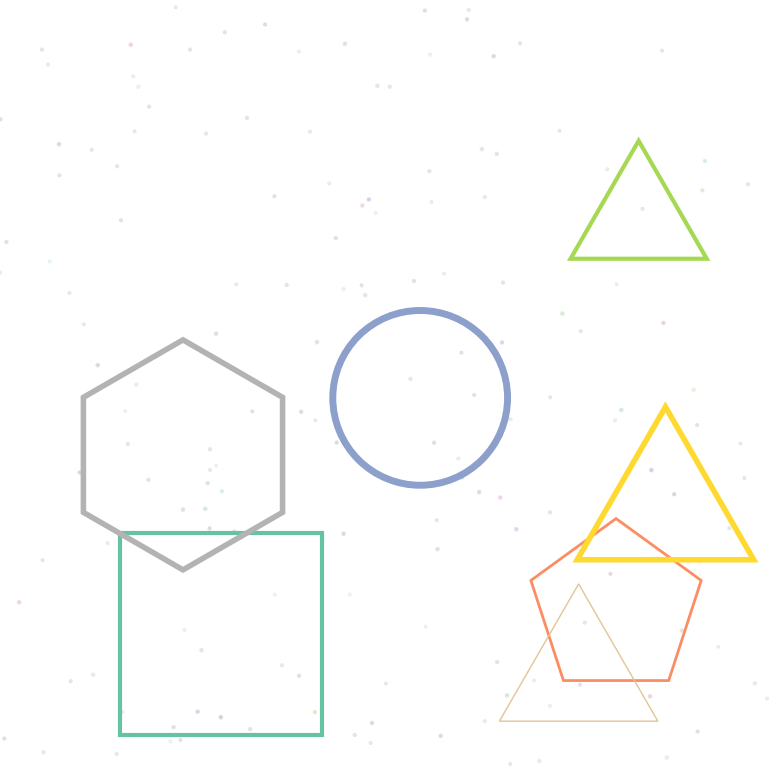[{"shape": "square", "thickness": 1.5, "radius": 0.66, "center": [0.287, 0.176]}, {"shape": "pentagon", "thickness": 1, "radius": 0.58, "center": [0.8, 0.21]}, {"shape": "circle", "thickness": 2.5, "radius": 0.57, "center": [0.546, 0.483]}, {"shape": "triangle", "thickness": 1.5, "radius": 0.51, "center": [0.829, 0.715]}, {"shape": "triangle", "thickness": 2, "radius": 0.66, "center": [0.864, 0.339]}, {"shape": "triangle", "thickness": 0.5, "radius": 0.59, "center": [0.751, 0.123]}, {"shape": "hexagon", "thickness": 2, "radius": 0.75, "center": [0.238, 0.409]}]